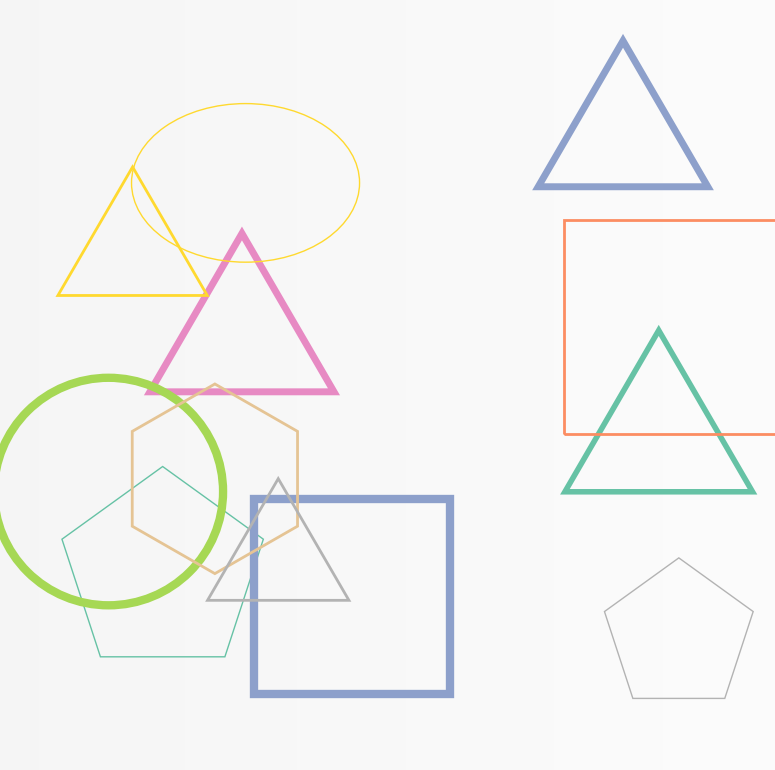[{"shape": "triangle", "thickness": 2, "radius": 0.7, "center": [0.85, 0.431]}, {"shape": "pentagon", "thickness": 0.5, "radius": 0.68, "center": [0.21, 0.258]}, {"shape": "square", "thickness": 1, "radius": 0.69, "center": [0.866, 0.575]}, {"shape": "square", "thickness": 3, "radius": 0.63, "center": [0.454, 0.225]}, {"shape": "triangle", "thickness": 2.5, "radius": 0.63, "center": [0.804, 0.821]}, {"shape": "triangle", "thickness": 2.5, "radius": 0.69, "center": [0.312, 0.56]}, {"shape": "circle", "thickness": 3, "radius": 0.74, "center": [0.14, 0.362]}, {"shape": "oval", "thickness": 0.5, "radius": 0.74, "center": [0.317, 0.762]}, {"shape": "triangle", "thickness": 1, "radius": 0.56, "center": [0.171, 0.672]}, {"shape": "hexagon", "thickness": 1, "radius": 0.62, "center": [0.277, 0.378]}, {"shape": "triangle", "thickness": 1, "radius": 0.53, "center": [0.359, 0.273]}, {"shape": "pentagon", "thickness": 0.5, "radius": 0.5, "center": [0.876, 0.175]}]